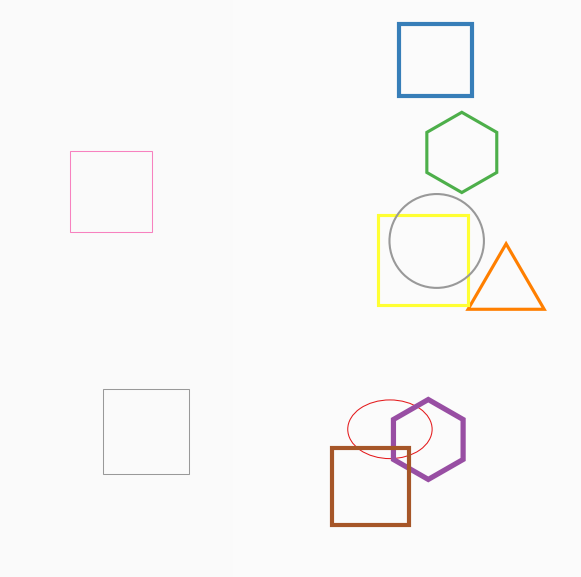[{"shape": "oval", "thickness": 0.5, "radius": 0.36, "center": [0.671, 0.256]}, {"shape": "square", "thickness": 2, "radius": 0.31, "center": [0.749, 0.896]}, {"shape": "hexagon", "thickness": 1.5, "radius": 0.35, "center": [0.795, 0.735]}, {"shape": "hexagon", "thickness": 2.5, "radius": 0.35, "center": [0.737, 0.238]}, {"shape": "triangle", "thickness": 1.5, "radius": 0.38, "center": [0.871, 0.501]}, {"shape": "square", "thickness": 1.5, "radius": 0.39, "center": [0.728, 0.549]}, {"shape": "square", "thickness": 2, "radius": 0.33, "center": [0.638, 0.157]}, {"shape": "square", "thickness": 0.5, "radius": 0.35, "center": [0.191, 0.668]}, {"shape": "circle", "thickness": 1, "radius": 0.41, "center": [0.751, 0.582]}, {"shape": "square", "thickness": 0.5, "radius": 0.37, "center": [0.251, 0.252]}]